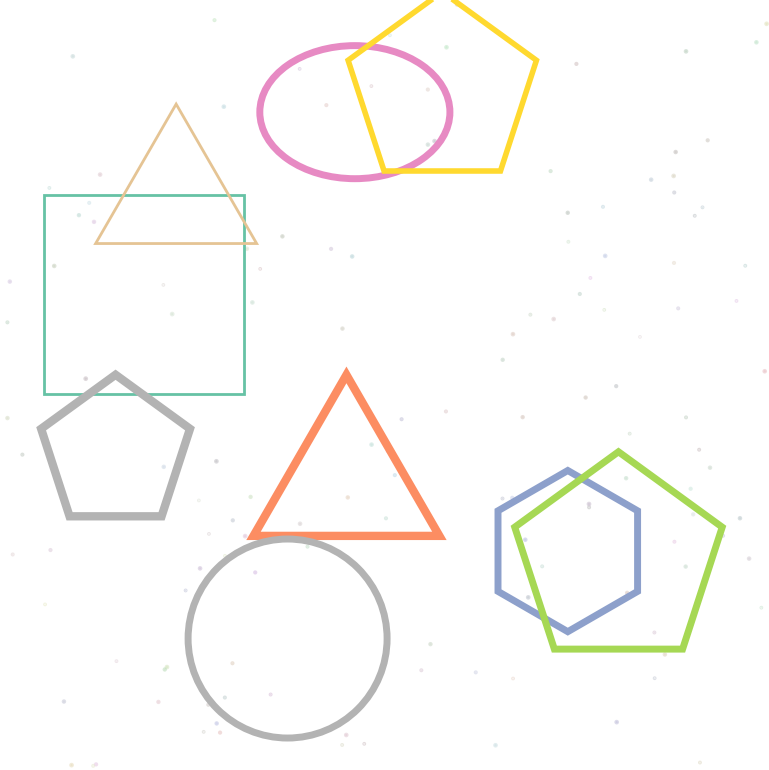[{"shape": "square", "thickness": 1, "radius": 0.65, "center": [0.187, 0.618]}, {"shape": "triangle", "thickness": 3, "radius": 0.7, "center": [0.45, 0.374]}, {"shape": "hexagon", "thickness": 2.5, "radius": 0.52, "center": [0.737, 0.284]}, {"shape": "oval", "thickness": 2.5, "radius": 0.62, "center": [0.461, 0.854]}, {"shape": "pentagon", "thickness": 2.5, "radius": 0.71, "center": [0.803, 0.272]}, {"shape": "pentagon", "thickness": 2, "radius": 0.64, "center": [0.574, 0.882]}, {"shape": "triangle", "thickness": 1, "radius": 0.6, "center": [0.229, 0.744]}, {"shape": "circle", "thickness": 2.5, "radius": 0.65, "center": [0.373, 0.171]}, {"shape": "pentagon", "thickness": 3, "radius": 0.51, "center": [0.15, 0.412]}]